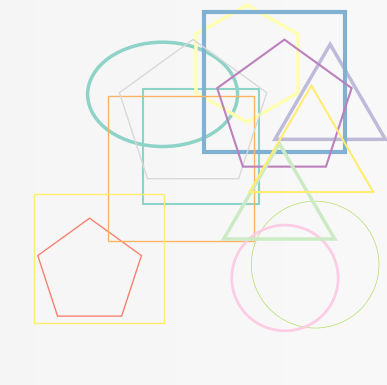[{"shape": "oval", "thickness": 2.5, "radius": 0.97, "center": [0.42, 0.755]}, {"shape": "square", "thickness": 1.5, "radius": 0.75, "center": [0.518, 0.62]}, {"shape": "hexagon", "thickness": 2.5, "radius": 0.76, "center": [0.637, 0.835]}, {"shape": "triangle", "thickness": 2.5, "radius": 0.82, "center": [0.852, 0.72]}, {"shape": "pentagon", "thickness": 1, "radius": 0.7, "center": [0.231, 0.293]}, {"shape": "square", "thickness": 3, "radius": 0.91, "center": [0.708, 0.786]}, {"shape": "square", "thickness": 1, "radius": 0.94, "center": [0.468, 0.562]}, {"shape": "circle", "thickness": 0.5, "radius": 0.82, "center": [0.813, 0.313]}, {"shape": "circle", "thickness": 2, "radius": 0.69, "center": [0.735, 0.278]}, {"shape": "pentagon", "thickness": 1, "radius": 1.0, "center": [0.498, 0.698]}, {"shape": "pentagon", "thickness": 1.5, "radius": 0.91, "center": [0.734, 0.715]}, {"shape": "triangle", "thickness": 2.5, "radius": 0.83, "center": [0.721, 0.462]}, {"shape": "triangle", "thickness": 1.5, "radius": 0.92, "center": [0.803, 0.593]}, {"shape": "square", "thickness": 1, "radius": 0.83, "center": [0.256, 0.328]}]